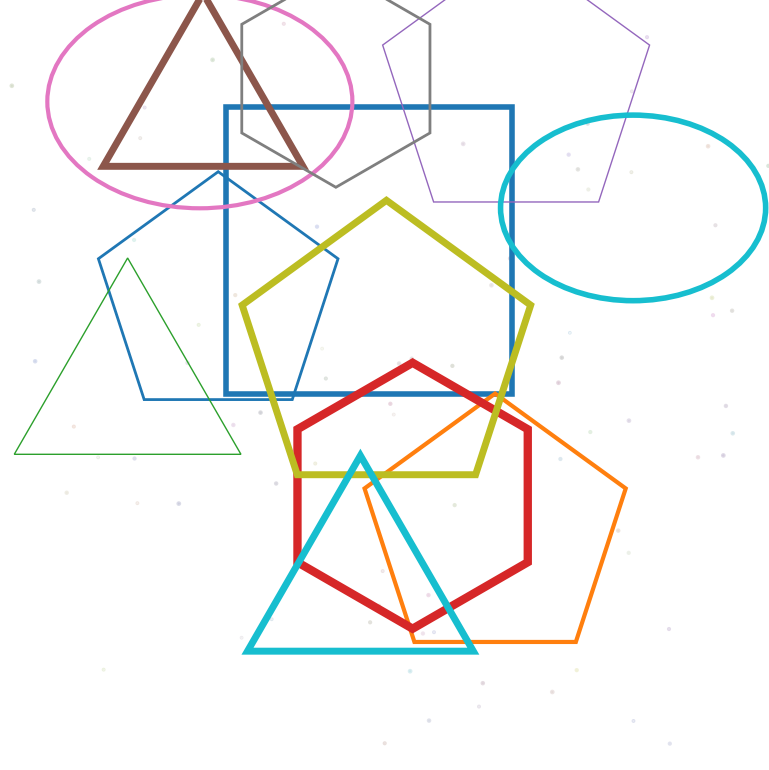[{"shape": "square", "thickness": 2, "radius": 0.93, "center": [0.479, 0.675]}, {"shape": "pentagon", "thickness": 1, "radius": 0.82, "center": [0.283, 0.613]}, {"shape": "pentagon", "thickness": 1.5, "radius": 0.89, "center": [0.643, 0.311]}, {"shape": "triangle", "thickness": 0.5, "radius": 0.85, "center": [0.166, 0.495]}, {"shape": "hexagon", "thickness": 3, "radius": 0.86, "center": [0.536, 0.356]}, {"shape": "pentagon", "thickness": 0.5, "radius": 0.91, "center": [0.67, 0.885]}, {"shape": "triangle", "thickness": 2.5, "radius": 0.75, "center": [0.264, 0.859]}, {"shape": "oval", "thickness": 1.5, "radius": 0.99, "center": [0.26, 0.868]}, {"shape": "hexagon", "thickness": 1, "radius": 0.71, "center": [0.436, 0.898]}, {"shape": "pentagon", "thickness": 2.5, "radius": 0.98, "center": [0.502, 0.543]}, {"shape": "oval", "thickness": 2, "radius": 0.86, "center": [0.822, 0.73]}, {"shape": "triangle", "thickness": 2.5, "radius": 0.85, "center": [0.468, 0.239]}]